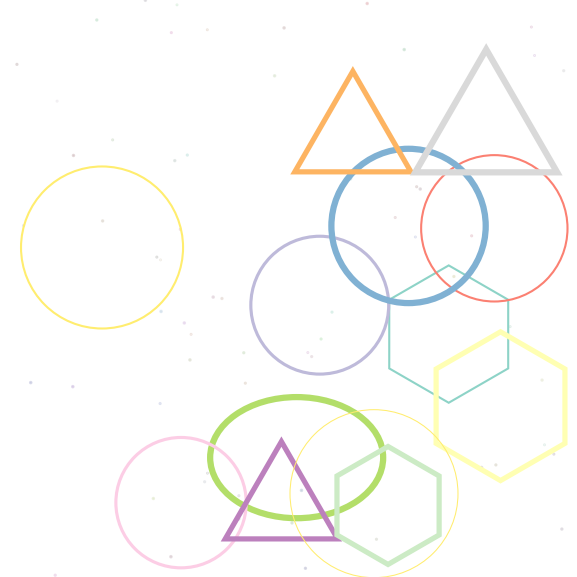[{"shape": "hexagon", "thickness": 1, "radius": 0.59, "center": [0.777, 0.421]}, {"shape": "hexagon", "thickness": 2.5, "radius": 0.64, "center": [0.867, 0.296]}, {"shape": "circle", "thickness": 1.5, "radius": 0.6, "center": [0.554, 0.471]}, {"shape": "circle", "thickness": 1, "radius": 0.63, "center": [0.856, 0.604]}, {"shape": "circle", "thickness": 3, "radius": 0.67, "center": [0.707, 0.608]}, {"shape": "triangle", "thickness": 2.5, "radius": 0.58, "center": [0.611, 0.76]}, {"shape": "oval", "thickness": 3, "radius": 0.75, "center": [0.514, 0.207]}, {"shape": "circle", "thickness": 1.5, "radius": 0.56, "center": [0.314, 0.129]}, {"shape": "triangle", "thickness": 3, "radius": 0.71, "center": [0.842, 0.772]}, {"shape": "triangle", "thickness": 2.5, "radius": 0.56, "center": [0.487, 0.122]}, {"shape": "hexagon", "thickness": 2.5, "radius": 0.51, "center": [0.672, 0.124]}, {"shape": "circle", "thickness": 0.5, "radius": 0.73, "center": [0.648, 0.144]}, {"shape": "circle", "thickness": 1, "radius": 0.7, "center": [0.177, 0.571]}]